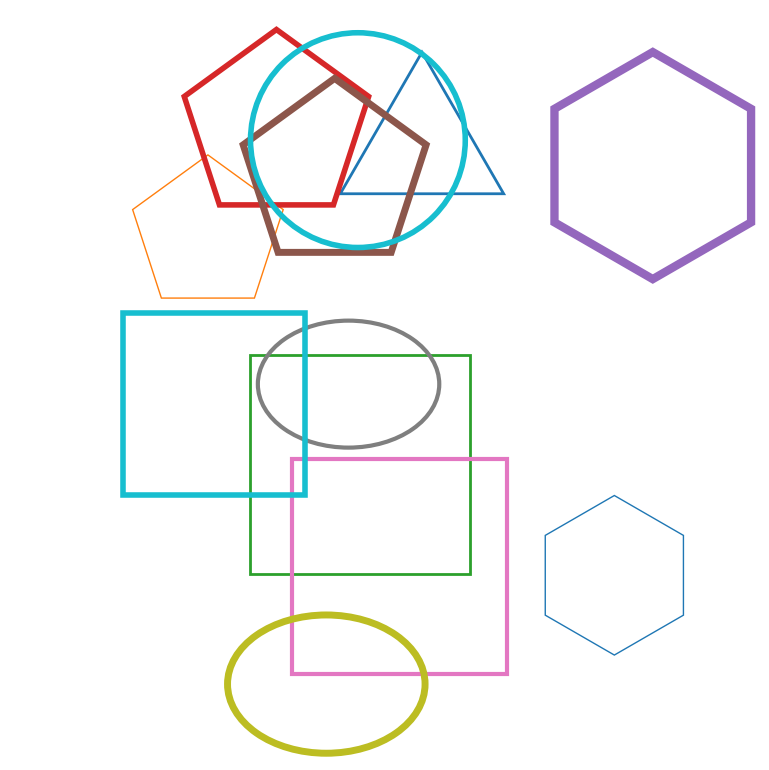[{"shape": "hexagon", "thickness": 0.5, "radius": 0.52, "center": [0.798, 0.253]}, {"shape": "triangle", "thickness": 1, "radius": 0.61, "center": [0.548, 0.81]}, {"shape": "pentagon", "thickness": 0.5, "radius": 0.51, "center": [0.27, 0.696]}, {"shape": "square", "thickness": 1, "radius": 0.71, "center": [0.467, 0.397]}, {"shape": "pentagon", "thickness": 2, "radius": 0.63, "center": [0.359, 0.836]}, {"shape": "hexagon", "thickness": 3, "radius": 0.74, "center": [0.848, 0.785]}, {"shape": "pentagon", "thickness": 2.5, "radius": 0.62, "center": [0.435, 0.773]}, {"shape": "square", "thickness": 1.5, "radius": 0.7, "center": [0.519, 0.264]}, {"shape": "oval", "thickness": 1.5, "radius": 0.59, "center": [0.453, 0.501]}, {"shape": "oval", "thickness": 2.5, "radius": 0.64, "center": [0.424, 0.112]}, {"shape": "circle", "thickness": 2, "radius": 0.7, "center": [0.465, 0.818]}, {"shape": "square", "thickness": 2, "radius": 0.59, "center": [0.278, 0.475]}]